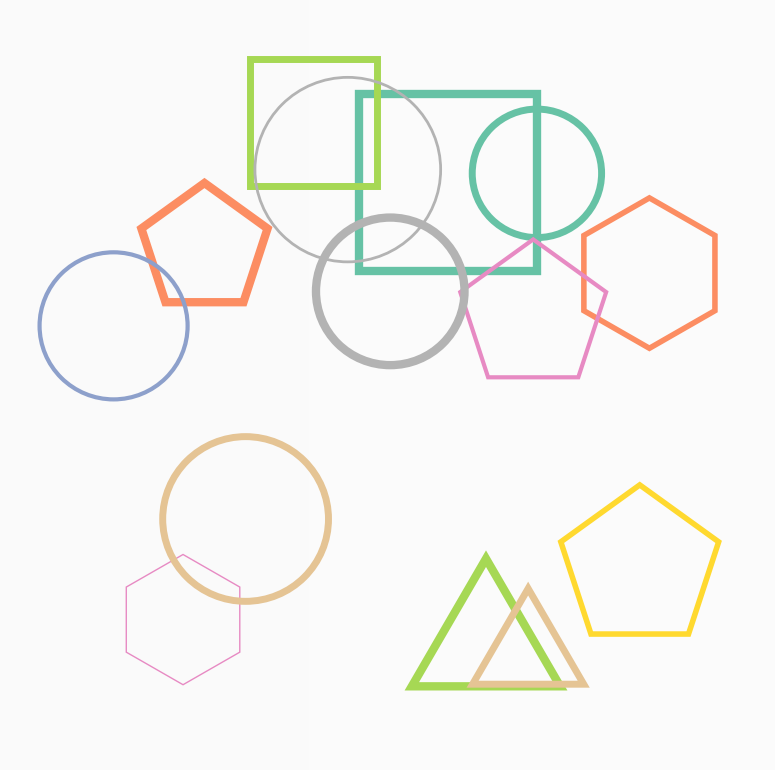[{"shape": "circle", "thickness": 2.5, "radius": 0.42, "center": [0.693, 0.775]}, {"shape": "square", "thickness": 3, "radius": 0.57, "center": [0.579, 0.763]}, {"shape": "pentagon", "thickness": 3, "radius": 0.43, "center": [0.264, 0.677]}, {"shape": "hexagon", "thickness": 2, "radius": 0.49, "center": [0.838, 0.645]}, {"shape": "circle", "thickness": 1.5, "radius": 0.48, "center": [0.147, 0.577]}, {"shape": "pentagon", "thickness": 1.5, "radius": 0.49, "center": [0.688, 0.59]}, {"shape": "hexagon", "thickness": 0.5, "radius": 0.42, "center": [0.236, 0.195]}, {"shape": "square", "thickness": 2.5, "radius": 0.41, "center": [0.405, 0.841]}, {"shape": "triangle", "thickness": 3, "radius": 0.55, "center": [0.627, 0.164]}, {"shape": "pentagon", "thickness": 2, "radius": 0.54, "center": [0.825, 0.263]}, {"shape": "circle", "thickness": 2.5, "radius": 0.53, "center": [0.317, 0.326]}, {"shape": "triangle", "thickness": 2.5, "radius": 0.41, "center": [0.681, 0.153]}, {"shape": "circle", "thickness": 1, "radius": 0.6, "center": [0.449, 0.78]}, {"shape": "circle", "thickness": 3, "radius": 0.48, "center": [0.504, 0.622]}]